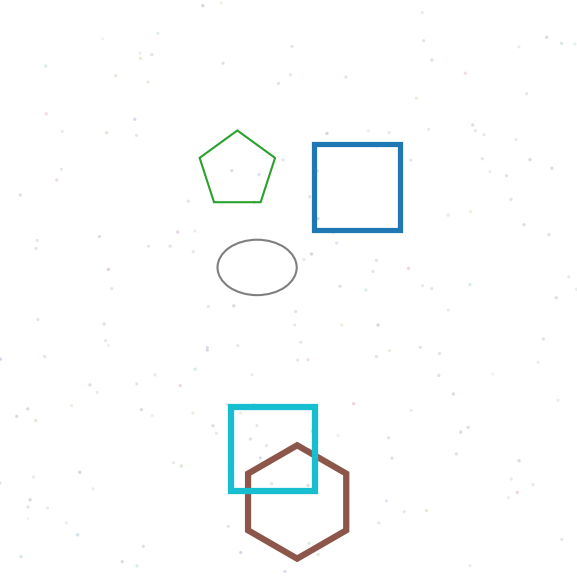[{"shape": "square", "thickness": 2.5, "radius": 0.37, "center": [0.618, 0.676]}, {"shape": "pentagon", "thickness": 1, "radius": 0.34, "center": [0.411, 0.705]}, {"shape": "hexagon", "thickness": 3, "radius": 0.49, "center": [0.515, 0.13]}, {"shape": "oval", "thickness": 1, "radius": 0.34, "center": [0.445, 0.536]}, {"shape": "square", "thickness": 3, "radius": 0.36, "center": [0.473, 0.221]}]